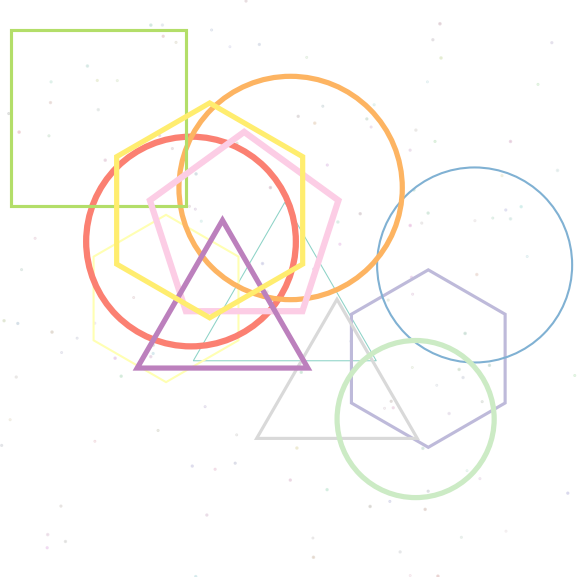[{"shape": "triangle", "thickness": 0.5, "radius": 0.91, "center": [0.493, 0.466]}, {"shape": "hexagon", "thickness": 1, "radius": 0.72, "center": [0.288, 0.482]}, {"shape": "hexagon", "thickness": 1.5, "radius": 0.77, "center": [0.742, 0.378]}, {"shape": "circle", "thickness": 3, "radius": 0.91, "center": [0.331, 0.581]}, {"shape": "circle", "thickness": 1, "radius": 0.84, "center": [0.822, 0.54]}, {"shape": "circle", "thickness": 2.5, "radius": 0.97, "center": [0.503, 0.674]}, {"shape": "square", "thickness": 1.5, "radius": 0.76, "center": [0.171, 0.795]}, {"shape": "pentagon", "thickness": 3, "radius": 0.86, "center": [0.423, 0.599]}, {"shape": "triangle", "thickness": 1.5, "radius": 0.8, "center": [0.583, 0.32]}, {"shape": "triangle", "thickness": 2.5, "radius": 0.85, "center": [0.385, 0.447]}, {"shape": "circle", "thickness": 2.5, "radius": 0.68, "center": [0.72, 0.274]}, {"shape": "hexagon", "thickness": 2.5, "radius": 0.93, "center": [0.363, 0.635]}]